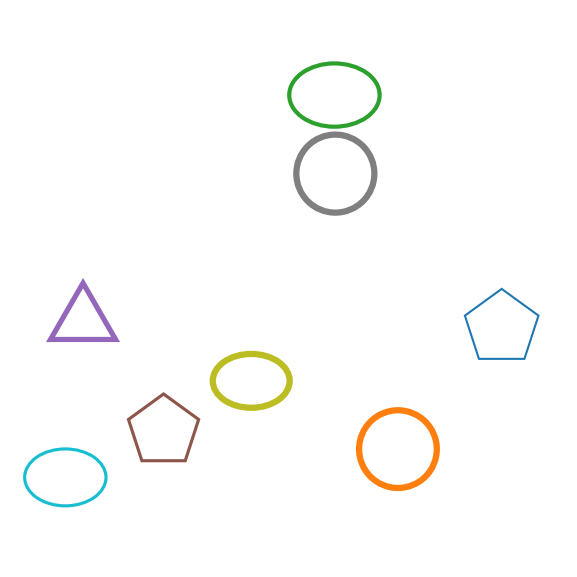[{"shape": "pentagon", "thickness": 1, "radius": 0.33, "center": [0.869, 0.432]}, {"shape": "circle", "thickness": 3, "radius": 0.34, "center": [0.689, 0.221]}, {"shape": "oval", "thickness": 2, "radius": 0.39, "center": [0.579, 0.835]}, {"shape": "triangle", "thickness": 2.5, "radius": 0.33, "center": [0.144, 0.444]}, {"shape": "pentagon", "thickness": 1.5, "radius": 0.32, "center": [0.283, 0.253]}, {"shape": "circle", "thickness": 3, "radius": 0.34, "center": [0.581, 0.699]}, {"shape": "oval", "thickness": 3, "radius": 0.33, "center": [0.435, 0.34]}, {"shape": "oval", "thickness": 1.5, "radius": 0.35, "center": [0.113, 0.172]}]